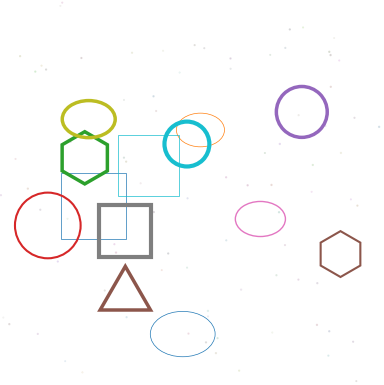[{"shape": "oval", "thickness": 0.5, "radius": 0.42, "center": [0.475, 0.132]}, {"shape": "square", "thickness": 0.5, "radius": 0.43, "center": [0.243, 0.466]}, {"shape": "oval", "thickness": 0.5, "radius": 0.31, "center": [0.521, 0.662]}, {"shape": "hexagon", "thickness": 2.5, "radius": 0.34, "center": [0.22, 0.59]}, {"shape": "circle", "thickness": 1.5, "radius": 0.43, "center": [0.124, 0.414]}, {"shape": "circle", "thickness": 2.5, "radius": 0.33, "center": [0.784, 0.709]}, {"shape": "hexagon", "thickness": 1.5, "radius": 0.3, "center": [0.884, 0.34]}, {"shape": "triangle", "thickness": 2.5, "radius": 0.38, "center": [0.325, 0.233]}, {"shape": "oval", "thickness": 1, "radius": 0.33, "center": [0.676, 0.431]}, {"shape": "square", "thickness": 3, "radius": 0.33, "center": [0.325, 0.4]}, {"shape": "oval", "thickness": 2.5, "radius": 0.34, "center": [0.23, 0.691]}, {"shape": "circle", "thickness": 3, "radius": 0.29, "center": [0.485, 0.626]}, {"shape": "square", "thickness": 0.5, "radius": 0.4, "center": [0.387, 0.571]}]